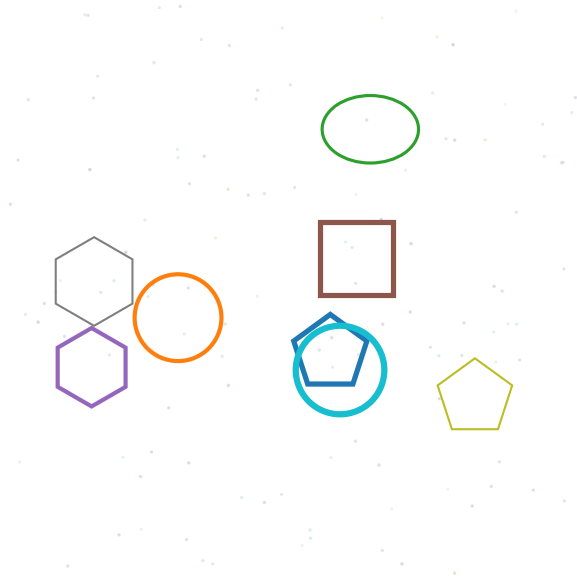[{"shape": "pentagon", "thickness": 2.5, "radius": 0.33, "center": [0.572, 0.388]}, {"shape": "circle", "thickness": 2, "radius": 0.38, "center": [0.308, 0.449]}, {"shape": "oval", "thickness": 1.5, "radius": 0.42, "center": [0.641, 0.775]}, {"shape": "hexagon", "thickness": 2, "radius": 0.34, "center": [0.159, 0.363]}, {"shape": "square", "thickness": 2.5, "radius": 0.32, "center": [0.618, 0.552]}, {"shape": "hexagon", "thickness": 1, "radius": 0.38, "center": [0.163, 0.512]}, {"shape": "pentagon", "thickness": 1, "radius": 0.34, "center": [0.822, 0.311]}, {"shape": "circle", "thickness": 3, "radius": 0.38, "center": [0.589, 0.358]}]